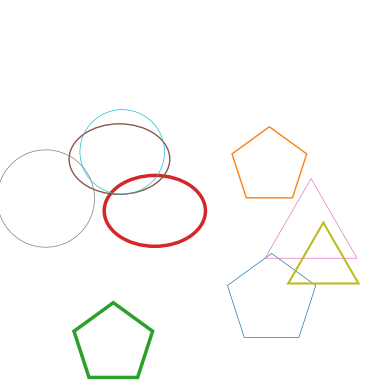[{"shape": "pentagon", "thickness": 0.5, "radius": 0.6, "center": [0.705, 0.221]}, {"shape": "pentagon", "thickness": 1, "radius": 0.51, "center": [0.7, 0.569]}, {"shape": "pentagon", "thickness": 2.5, "radius": 0.54, "center": [0.294, 0.106]}, {"shape": "oval", "thickness": 2.5, "radius": 0.66, "center": [0.402, 0.452]}, {"shape": "oval", "thickness": 1, "radius": 0.65, "center": [0.31, 0.587]}, {"shape": "triangle", "thickness": 0.5, "radius": 0.69, "center": [0.808, 0.398]}, {"shape": "circle", "thickness": 0.5, "radius": 0.63, "center": [0.119, 0.484]}, {"shape": "triangle", "thickness": 1.5, "radius": 0.53, "center": [0.84, 0.316]}, {"shape": "circle", "thickness": 0.5, "radius": 0.55, "center": [0.317, 0.605]}]